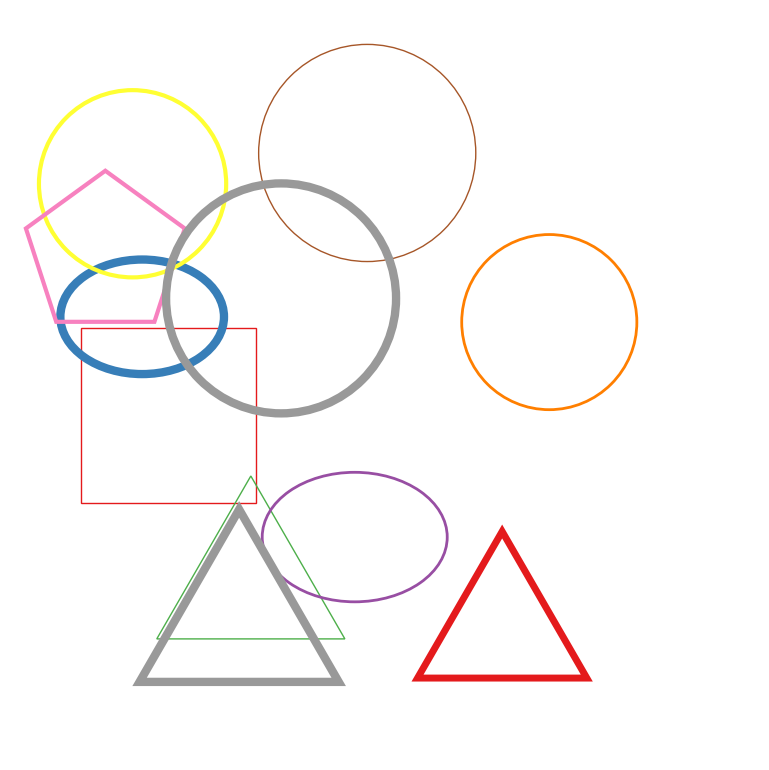[{"shape": "square", "thickness": 0.5, "radius": 0.57, "center": [0.219, 0.461]}, {"shape": "triangle", "thickness": 2.5, "radius": 0.63, "center": [0.652, 0.183]}, {"shape": "oval", "thickness": 3, "radius": 0.53, "center": [0.185, 0.589]}, {"shape": "triangle", "thickness": 0.5, "radius": 0.71, "center": [0.326, 0.241]}, {"shape": "oval", "thickness": 1, "radius": 0.6, "center": [0.461, 0.303]}, {"shape": "circle", "thickness": 1, "radius": 0.57, "center": [0.713, 0.582]}, {"shape": "circle", "thickness": 1.5, "radius": 0.61, "center": [0.172, 0.761]}, {"shape": "circle", "thickness": 0.5, "radius": 0.7, "center": [0.477, 0.801]}, {"shape": "pentagon", "thickness": 1.5, "radius": 0.54, "center": [0.137, 0.67]}, {"shape": "triangle", "thickness": 3, "radius": 0.75, "center": [0.311, 0.189]}, {"shape": "circle", "thickness": 3, "radius": 0.75, "center": [0.365, 0.612]}]